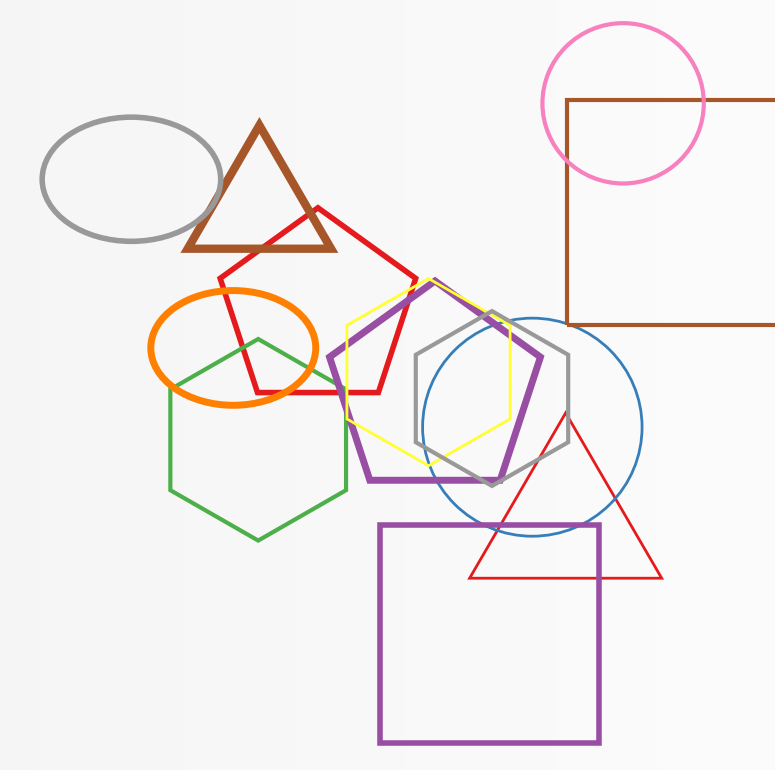[{"shape": "pentagon", "thickness": 2, "radius": 0.66, "center": [0.41, 0.597]}, {"shape": "triangle", "thickness": 1, "radius": 0.72, "center": [0.73, 0.321]}, {"shape": "circle", "thickness": 1, "radius": 0.71, "center": [0.687, 0.445]}, {"shape": "hexagon", "thickness": 1.5, "radius": 0.65, "center": [0.333, 0.429]}, {"shape": "pentagon", "thickness": 2.5, "radius": 0.72, "center": [0.561, 0.492]}, {"shape": "square", "thickness": 2, "radius": 0.71, "center": [0.632, 0.177]}, {"shape": "oval", "thickness": 2.5, "radius": 0.53, "center": [0.301, 0.548]}, {"shape": "hexagon", "thickness": 1, "radius": 0.61, "center": [0.553, 0.517]}, {"shape": "square", "thickness": 1.5, "radius": 0.73, "center": [0.878, 0.724]}, {"shape": "triangle", "thickness": 3, "radius": 0.53, "center": [0.335, 0.73]}, {"shape": "circle", "thickness": 1.5, "radius": 0.52, "center": [0.804, 0.866]}, {"shape": "oval", "thickness": 2, "radius": 0.58, "center": [0.17, 0.767]}, {"shape": "hexagon", "thickness": 1.5, "radius": 0.57, "center": [0.635, 0.482]}]